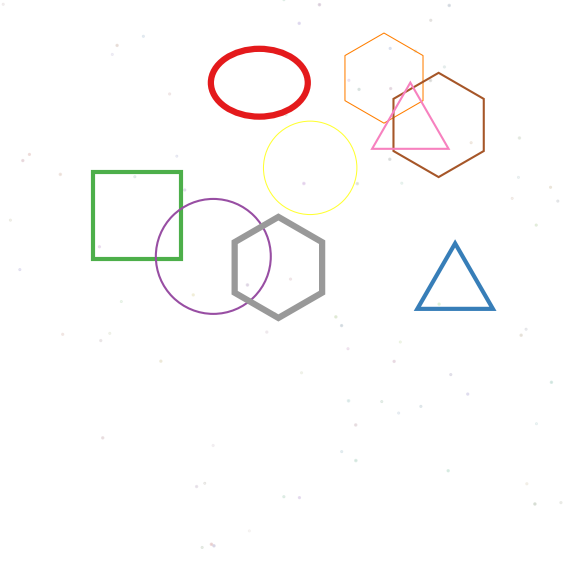[{"shape": "oval", "thickness": 3, "radius": 0.42, "center": [0.449, 0.856]}, {"shape": "triangle", "thickness": 2, "radius": 0.38, "center": [0.788, 0.502]}, {"shape": "square", "thickness": 2, "radius": 0.38, "center": [0.237, 0.626]}, {"shape": "circle", "thickness": 1, "radius": 0.5, "center": [0.369, 0.555]}, {"shape": "hexagon", "thickness": 0.5, "radius": 0.39, "center": [0.665, 0.864]}, {"shape": "circle", "thickness": 0.5, "radius": 0.4, "center": [0.537, 0.708]}, {"shape": "hexagon", "thickness": 1, "radius": 0.45, "center": [0.76, 0.783]}, {"shape": "triangle", "thickness": 1, "radius": 0.38, "center": [0.711, 0.78]}, {"shape": "hexagon", "thickness": 3, "radius": 0.44, "center": [0.482, 0.536]}]